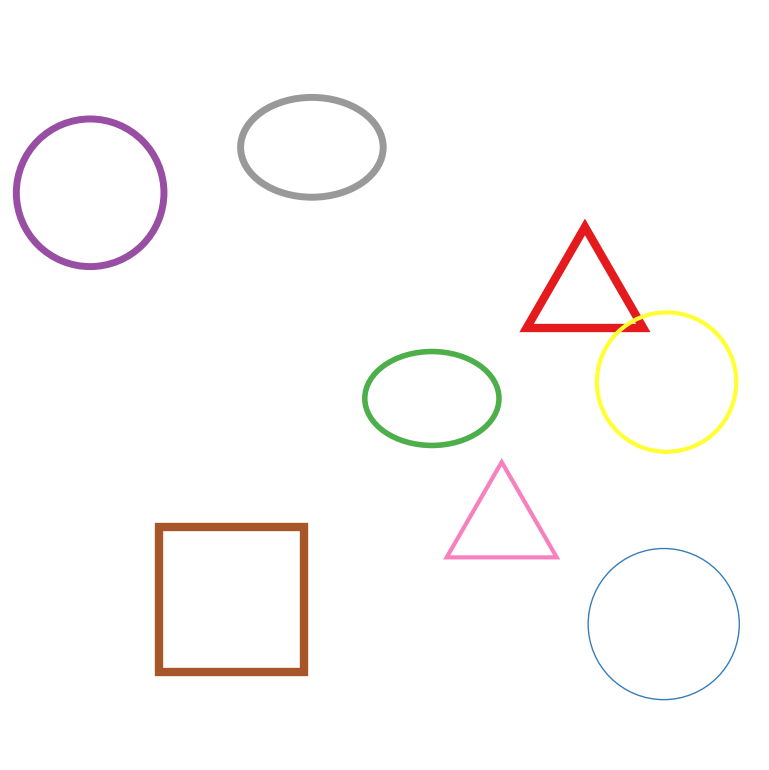[{"shape": "triangle", "thickness": 3, "radius": 0.44, "center": [0.76, 0.618]}, {"shape": "circle", "thickness": 0.5, "radius": 0.49, "center": [0.862, 0.19]}, {"shape": "oval", "thickness": 2, "radius": 0.44, "center": [0.561, 0.482]}, {"shape": "circle", "thickness": 2.5, "radius": 0.48, "center": [0.117, 0.75]}, {"shape": "circle", "thickness": 1.5, "radius": 0.45, "center": [0.866, 0.504]}, {"shape": "square", "thickness": 3, "radius": 0.47, "center": [0.301, 0.221]}, {"shape": "triangle", "thickness": 1.5, "radius": 0.41, "center": [0.652, 0.317]}, {"shape": "oval", "thickness": 2.5, "radius": 0.46, "center": [0.405, 0.809]}]